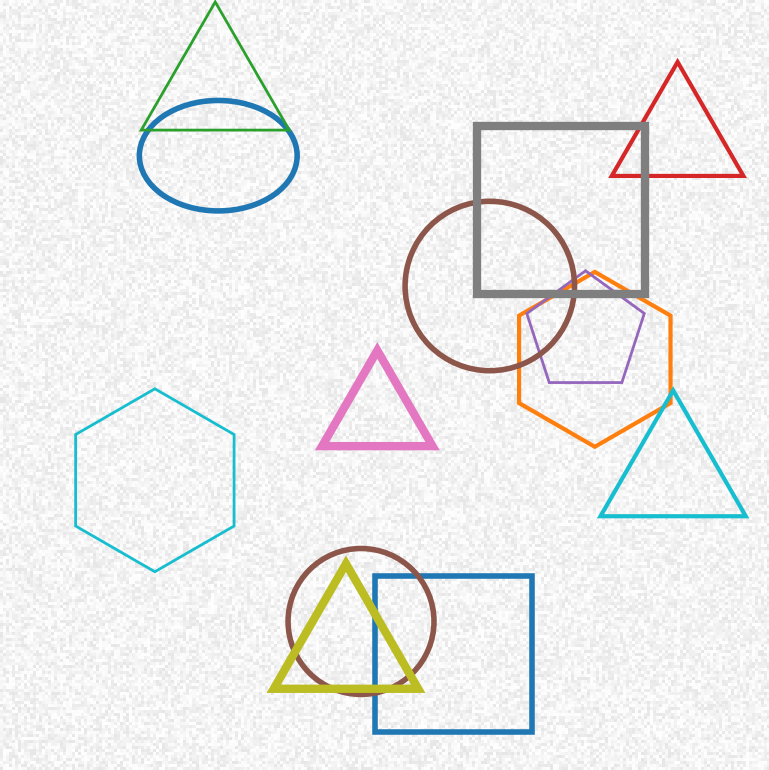[{"shape": "oval", "thickness": 2, "radius": 0.51, "center": [0.283, 0.798]}, {"shape": "square", "thickness": 2, "radius": 0.51, "center": [0.589, 0.151]}, {"shape": "hexagon", "thickness": 1.5, "radius": 0.57, "center": [0.772, 0.533]}, {"shape": "triangle", "thickness": 1, "radius": 0.55, "center": [0.28, 0.887]}, {"shape": "triangle", "thickness": 1.5, "radius": 0.49, "center": [0.88, 0.821]}, {"shape": "pentagon", "thickness": 1, "radius": 0.4, "center": [0.76, 0.568]}, {"shape": "circle", "thickness": 2, "radius": 0.55, "center": [0.636, 0.629]}, {"shape": "circle", "thickness": 2, "radius": 0.47, "center": [0.469, 0.193]}, {"shape": "triangle", "thickness": 3, "radius": 0.41, "center": [0.49, 0.462]}, {"shape": "square", "thickness": 3, "radius": 0.54, "center": [0.728, 0.727]}, {"shape": "triangle", "thickness": 3, "radius": 0.54, "center": [0.449, 0.16]}, {"shape": "hexagon", "thickness": 1, "radius": 0.59, "center": [0.201, 0.376]}, {"shape": "triangle", "thickness": 1.5, "radius": 0.54, "center": [0.874, 0.384]}]